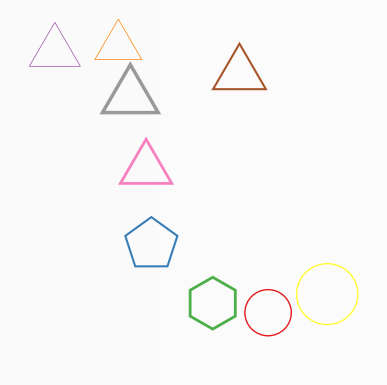[{"shape": "circle", "thickness": 1, "radius": 0.3, "center": [0.692, 0.188]}, {"shape": "pentagon", "thickness": 1.5, "radius": 0.35, "center": [0.391, 0.365]}, {"shape": "hexagon", "thickness": 2, "radius": 0.34, "center": [0.549, 0.213]}, {"shape": "triangle", "thickness": 0.5, "radius": 0.38, "center": [0.142, 0.866]}, {"shape": "triangle", "thickness": 0.5, "radius": 0.35, "center": [0.305, 0.88]}, {"shape": "circle", "thickness": 1, "radius": 0.4, "center": [0.844, 0.236]}, {"shape": "triangle", "thickness": 1.5, "radius": 0.39, "center": [0.618, 0.808]}, {"shape": "triangle", "thickness": 2, "radius": 0.38, "center": [0.377, 0.562]}, {"shape": "triangle", "thickness": 2.5, "radius": 0.42, "center": [0.336, 0.749]}]